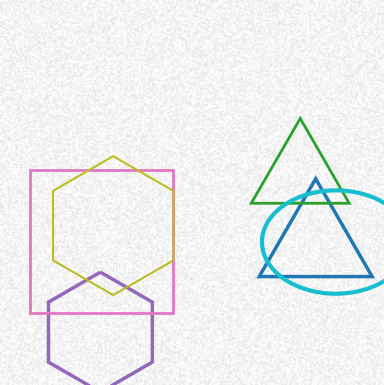[{"shape": "triangle", "thickness": 2.5, "radius": 0.85, "center": [0.82, 0.366]}, {"shape": "triangle", "thickness": 2, "radius": 0.73, "center": [0.78, 0.545]}, {"shape": "hexagon", "thickness": 2.5, "radius": 0.78, "center": [0.261, 0.137]}, {"shape": "square", "thickness": 2, "radius": 0.93, "center": [0.263, 0.373]}, {"shape": "hexagon", "thickness": 1.5, "radius": 0.9, "center": [0.294, 0.414]}, {"shape": "oval", "thickness": 3, "radius": 0.96, "center": [0.872, 0.371]}]